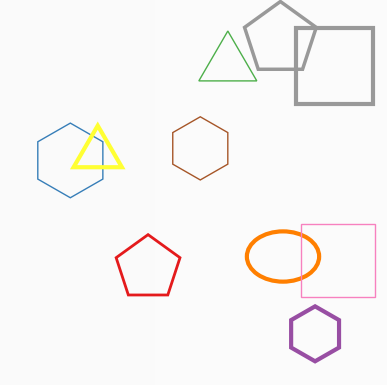[{"shape": "pentagon", "thickness": 2, "radius": 0.43, "center": [0.382, 0.304]}, {"shape": "hexagon", "thickness": 1, "radius": 0.48, "center": [0.181, 0.583]}, {"shape": "triangle", "thickness": 1, "radius": 0.43, "center": [0.588, 0.833]}, {"shape": "hexagon", "thickness": 3, "radius": 0.36, "center": [0.813, 0.133]}, {"shape": "oval", "thickness": 3, "radius": 0.47, "center": [0.73, 0.334]}, {"shape": "triangle", "thickness": 3, "radius": 0.36, "center": [0.252, 0.602]}, {"shape": "hexagon", "thickness": 1, "radius": 0.41, "center": [0.517, 0.615]}, {"shape": "square", "thickness": 1, "radius": 0.47, "center": [0.872, 0.324]}, {"shape": "square", "thickness": 3, "radius": 0.5, "center": [0.864, 0.828]}, {"shape": "pentagon", "thickness": 2.5, "radius": 0.49, "center": [0.724, 0.899]}]